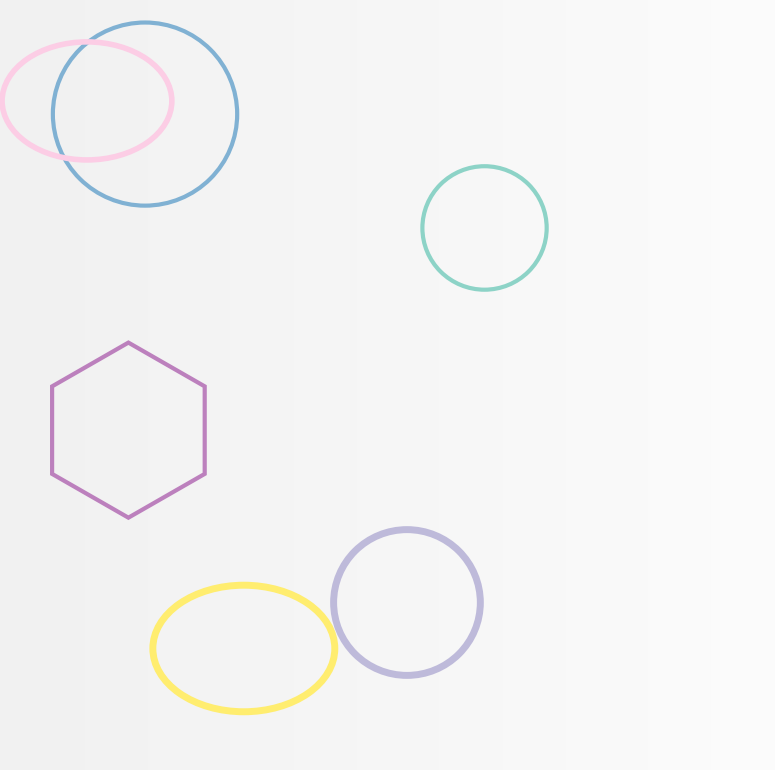[{"shape": "circle", "thickness": 1.5, "radius": 0.4, "center": [0.625, 0.704]}, {"shape": "circle", "thickness": 2.5, "radius": 0.47, "center": [0.525, 0.218]}, {"shape": "circle", "thickness": 1.5, "radius": 0.59, "center": [0.187, 0.852]}, {"shape": "oval", "thickness": 2, "radius": 0.55, "center": [0.112, 0.869]}, {"shape": "hexagon", "thickness": 1.5, "radius": 0.57, "center": [0.166, 0.441]}, {"shape": "oval", "thickness": 2.5, "radius": 0.59, "center": [0.315, 0.158]}]